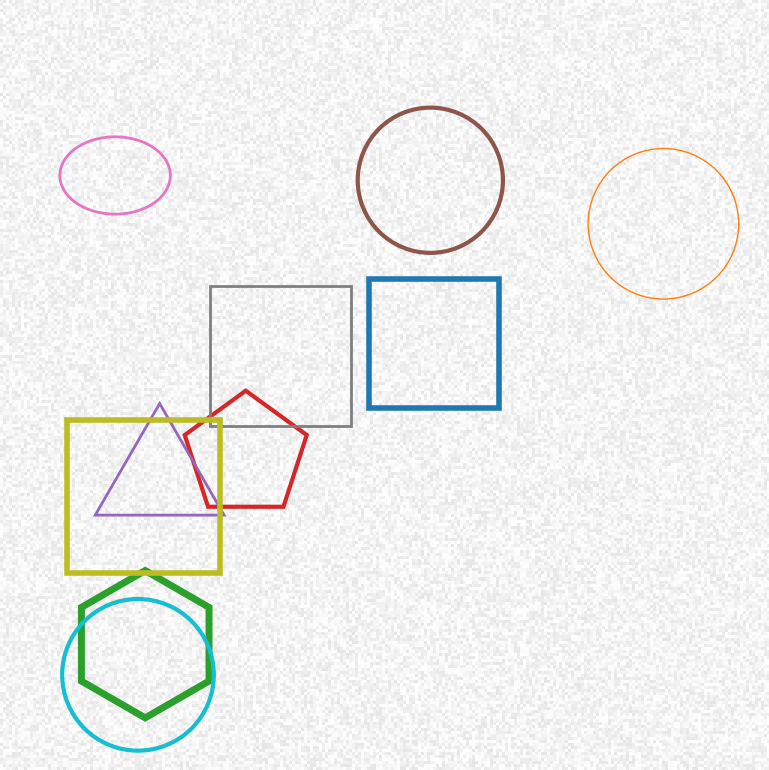[{"shape": "square", "thickness": 2, "radius": 0.42, "center": [0.564, 0.554]}, {"shape": "circle", "thickness": 0.5, "radius": 0.49, "center": [0.862, 0.709]}, {"shape": "hexagon", "thickness": 2.5, "radius": 0.48, "center": [0.189, 0.163]}, {"shape": "pentagon", "thickness": 1.5, "radius": 0.42, "center": [0.319, 0.409]}, {"shape": "triangle", "thickness": 1, "radius": 0.48, "center": [0.207, 0.379]}, {"shape": "circle", "thickness": 1.5, "radius": 0.47, "center": [0.559, 0.766]}, {"shape": "oval", "thickness": 1, "radius": 0.36, "center": [0.149, 0.772]}, {"shape": "square", "thickness": 1, "radius": 0.46, "center": [0.364, 0.538]}, {"shape": "square", "thickness": 2, "radius": 0.5, "center": [0.186, 0.355]}, {"shape": "circle", "thickness": 1.5, "radius": 0.49, "center": [0.179, 0.124]}]